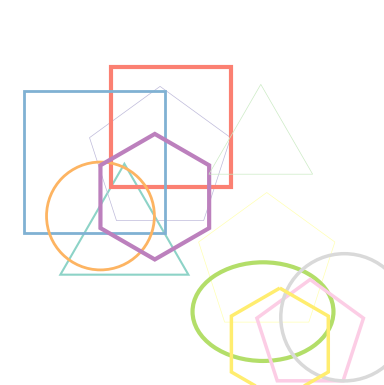[{"shape": "triangle", "thickness": 1.5, "radius": 0.96, "center": [0.323, 0.383]}, {"shape": "pentagon", "thickness": 0.5, "radius": 0.93, "center": [0.693, 0.314]}, {"shape": "pentagon", "thickness": 0.5, "radius": 0.96, "center": [0.416, 0.583]}, {"shape": "square", "thickness": 3, "radius": 0.78, "center": [0.444, 0.67]}, {"shape": "square", "thickness": 2, "radius": 0.92, "center": [0.244, 0.579]}, {"shape": "circle", "thickness": 2, "radius": 0.7, "center": [0.261, 0.439]}, {"shape": "oval", "thickness": 3, "radius": 0.92, "center": [0.683, 0.191]}, {"shape": "pentagon", "thickness": 2.5, "radius": 0.73, "center": [0.806, 0.129]}, {"shape": "circle", "thickness": 2.5, "radius": 0.83, "center": [0.895, 0.176]}, {"shape": "hexagon", "thickness": 3, "radius": 0.82, "center": [0.402, 0.489]}, {"shape": "triangle", "thickness": 0.5, "radius": 0.78, "center": [0.677, 0.625]}, {"shape": "hexagon", "thickness": 2.5, "radius": 0.73, "center": [0.727, 0.106]}]